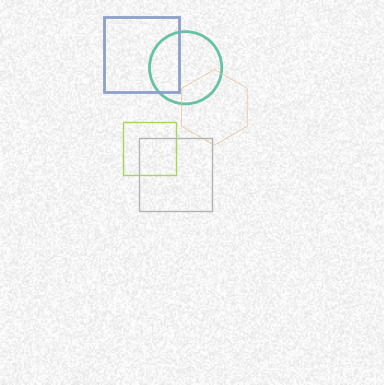[{"shape": "circle", "thickness": 2, "radius": 0.47, "center": [0.482, 0.824]}, {"shape": "square", "thickness": 2, "radius": 0.49, "center": [0.366, 0.858]}, {"shape": "square", "thickness": 1, "radius": 0.34, "center": [0.388, 0.615]}, {"shape": "hexagon", "thickness": 0.5, "radius": 0.49, "center": [0.557, 0.721]}, {"shape": "square", "thickness": 1, "radius": 0.48, "center": [0.455, 0.547]}]